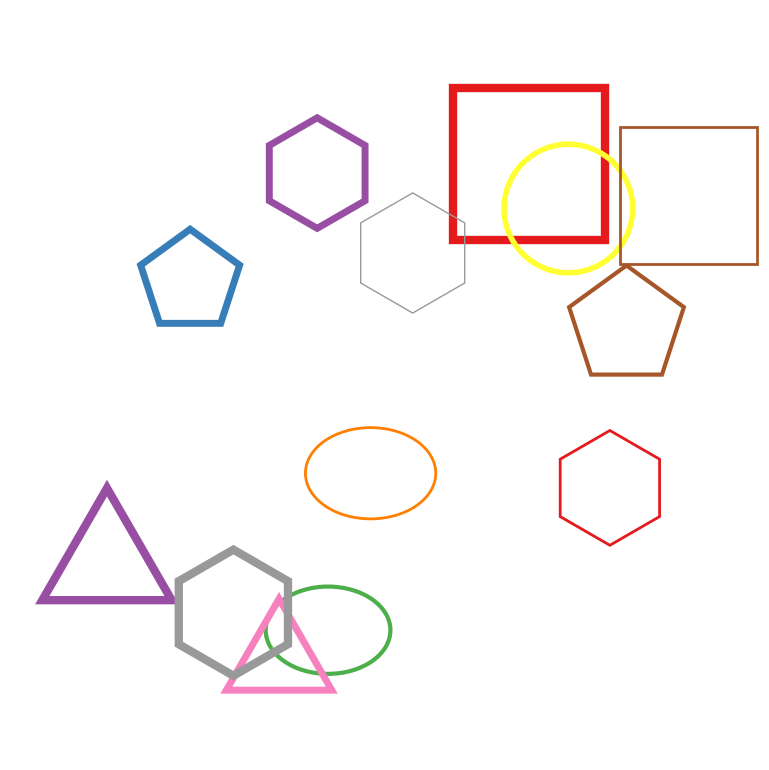[{"shape": "hexagon", "thickness": 1, "radius": 0.37, "center": [0.792, 0.366]}, {"shape": "square", "thickness": 3, "radius": 0.49, "center": [0.687, 0.787]}, {"shape": "pentagon", "thickness": 2.5, "radius": 0.34, "center": [0.247, 0.635]}, {"shape": "oval", "thickness": 1.5, "radius": 0.4, "center": [0.426, 0.182]}, {"shape": "triangle", "thickness": 3, "radius": 0.49, "center": [0.139, 0.269]}, {"shape": "hexagon", "thickness": 2.5, "radius": 0.36, "center": [0.412, 0.775]}, {"shape": "oval", "thickness": 1, "radius": 0.42, "center": [0.481, 0.385]}, {"shape": "circle", "thickness": 2, "radius": 0.42, "center": [0.738, 0.729]}, {"shape": "pentagon", "thickness": 1.5, "radius": 0.39, "center": [0.814, 0.577]}, {"shape": "square", "thickness": 1, "radius": 0.44, "center": [0.894, 0.747]}, {"shape": "triangle", "thickness": 2.5, "radius": 0.4, "center": [0.362, 0.143]}, {"shape": "hexagon", "thickness": 0.5, "radius": 0.39, "center": [0.536, 0.671]}, {"shape": "hexagon", "thickness": 3, "radius": 0.41, "center": [0.303, 0.204]}]